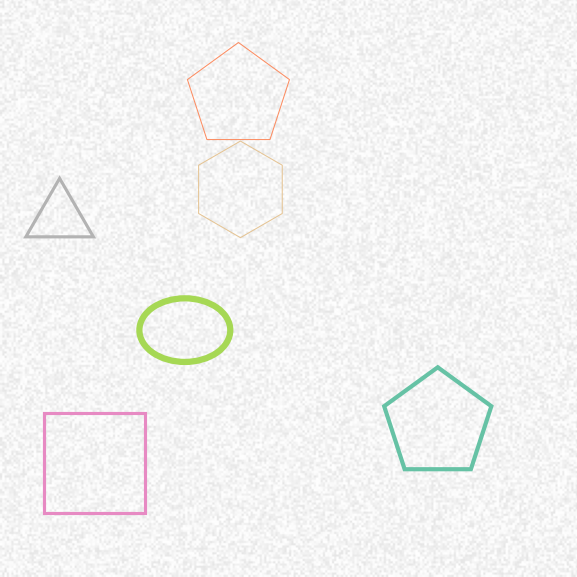[{"shape": "pentagon", "thickness": 2, "radius": 0.49, "center": [0.758, 0.266]}, {"shape": "pentagon", "thickness": 0.5, "radius": 0.46, "center": [0.413, 0.833]}, {"shape": "square", "thickness": 1.5, "radius": 0.43, "center": [0.164, 0.197]}, {"shape": "oval", "thickness": 3, "radius": 0.39, "center": [0.32, 0.427]}, {"shape": "hexagon", "thickness": 0.5, "radius": 0.42, "center": [0.416, 0.671]}, {"shape": "triangle", "thickness": 1.5, "radius": 0.34, "center": [0.103, 0.623]}]